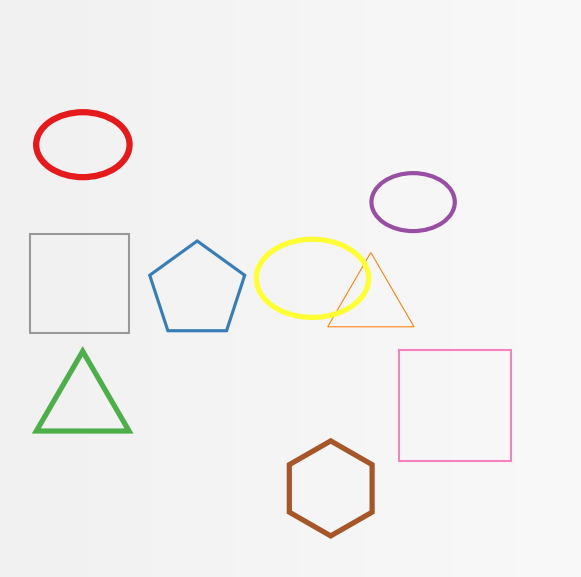[{"shape": "oval", "thickness": 3, "radius": 0.4, "center": [0.143, 0.749]}, {"shape": "pentagon", "thickness": 1.5, "radius": 0.43, "center": [0.339, 0.496]}, {"shape": "triangle", "thickness": 2.5, "radius": 0.46, "center": [0.142, 0.299]}, {"shape": "oval", "thickness": 2, "radius": 0.36, "center": [0.711, 0.649]}, {"shape": "triangle", "thickness": 0.5, "radius": 0.43, "center": [0.638, 0.476]}, {"shape": "oval", "thickness": 2.5, "radius": 0.48, "center": [0.538, 0.517]}, {"shape": "hexagon", "thickness": 2.5, "radius": 0.41, "center": [0.569, 0.153]}, {"shape": "square", "thickness": 1, "radius": 0.48, "center": [0.783, 0.298]}, {"shape": "square", "thickness": 1, "radius": 0.43, "center": [0.136, 0.508]}]